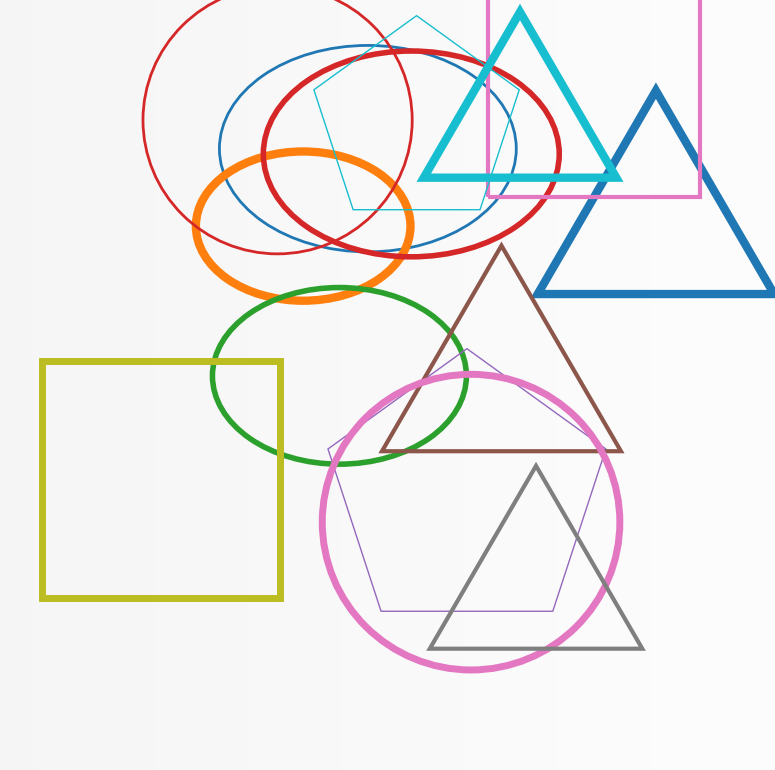[{"shape": "triangle", "thickness": 3, "radius": 0.88, "center": [0.846, 0.706]}, {"shape": "oval", "thickness": 1, "radius": 0.96, "center": [0.475, 0.807]}, {"shape": "oval", "thickness": 3, "radius": 0.69, "center": [0.391, 0.706]}, {"shape": "oval", "thickness": 2, "radius": 0.82, "center": [0.438, 0.512]}, {"shape": "oval", "thickness": 2, "radius": 0.95, "center": [0.531, 0.8]}, {"shape": "circle", "thickness": 1, "radius": 0.87, "center": [0.358, 0.844]}, {"shape": "pentagon", "thickness": 0.5, "radius": 0.94, "center": [0.602, 0.359]}, {"shape": "triangle", "thickness": 1.5, "radius": 0.89, "center": [0.647, 0.503]}, {"shape": "circle", "thickness": 2.5, "radius": 0.96, "center": [0.608, 0.322]}, {"shape": "square", "thickness": 1.5, "radius": 0.69, "center": [0.766, 0.882]}, {"shape": "triangle", "thickness": 1.5, "radius": 0.79, "center": [0.692, 0.237]}, {"shape": "square", "thickness": 2.5, "radius": 0.77, "center": [0.208, 0.377]}, {"shape": "triangle", "thickness": 3, "radius": 0.72, "center": [0.671, 0.841]}, {"shape": "pentagon", "thickness": 0.5, "radius": 0.7, "center": [0.538, 0.84]}]